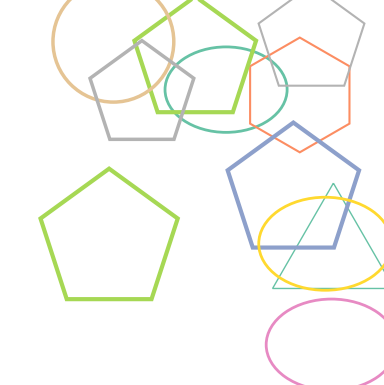[{"shape": "oval", "thickness": 2, "radius": 0.79, "center": [0.587, 0.767]}, {"shape": "triangle", "thickness": 1, "radius": 0.91, "center": [0.866, 0.342]}, {"shape": "hexagon", "thickness": 1.5, "radius": 0.75, "center": [0.779, 0.753]}, {"shape": "pentagon", "thickness": 3, "radius": 0.9, "center": [0.762, 0.502]}, {"shape": "oval", "thickness": 2, "radius": 0.85, "center": [0.861, 0.105]}, {"shape": "pentagon", "thickness": 3, "radius": 0.83, "center": [0.507, 0.843]}, {"shape": "pentagon", "thickness": 3, "radius": 0.94, "center": [0.283, 0.375]}, {"shape": "oval", "thickness": 2, "radius": 0.86, "center": [0.845, 0.367]}, {"shape": "circle", "thickness": 2.5, "radius": 0.78, "center": [0.294, 0.892]}, {"shape": "pentagon", "thickness": 1.5, "radius": 0.72, "center": [0.809, 0.894]}, {"shape": "pentagon", "thickness": 2.5, "radius": 0.71, "center": [0.369, 0.753]}]